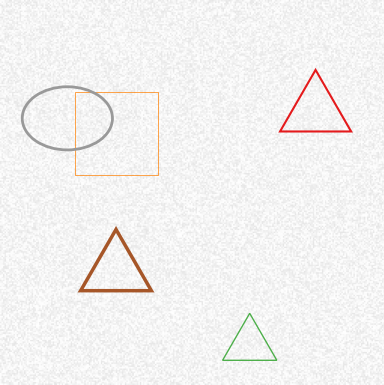[{"shape": "triangle", "thickness": 1.5, "radius": 0.53, "center": [0.82, 0.712]}, {"shape": "triangle", "thickness": 1, "radius": 0.41, "center": [0.649, 0.105]}, {"shape": "square", "thickness": 0.5, "radius": 0.54, "center": [0.303, 0.654]}, {"shape": "triangle", "thickness": 2.5, "radius": 0.53, "center": [0.301, 0.298]}, {"shape": "oval", "thickness": 2, "radius": 0.59, "center": [0.175, 0.693]}]